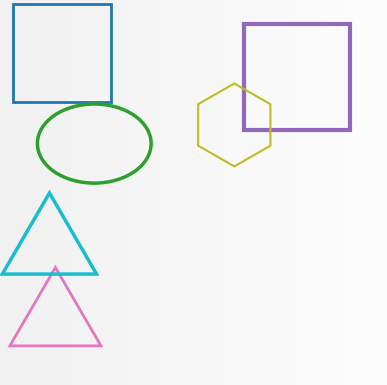[{"shape": "square", "thickness": 2, "radius": 0.63, "center": [0.159, 0.863]}, {"shape": "oval", "thickness": 2.5, "radius": 0.73, "center": [0.243, 0.627]}, {"shape": "square", "thickness": 3, "radius": 0.69, "center": [0.767, 0.801]}, {"shape": "triangle", "thickness": 2, "radius": 0.68, "center": [0.143, 0.17]}, {"shape": "hexagon", "thickness": 1.5, "radius": 0.54, "center": [0.605, 0.676]}, {"shape": "triangle", "thickness": 2.5, "radius": 0.7, "center": [0.128, 0.358]}]